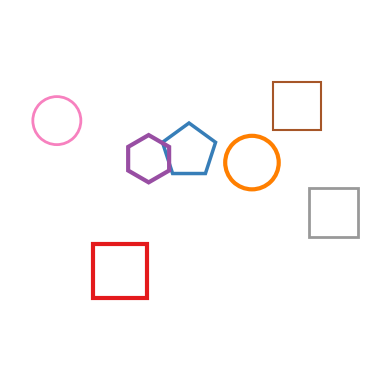[{"shape": "square", "thickness": 3, "radius": 0.35, "center": [0.312, 0.296]}, {"shape": "pentagon", "thickness": 2.5, "radius": 0.36, "center": [0.491, 0.608]}, {"shape": "hexagon", "thickness": 3, "radius": 0.31, "center": [0.386, 0.588]}, {"shape": "circle", "thickness": 3, "radius": 0.35, "center": [0.654, 0.578]}, {"shape": "square", "thickness": 1.5, "radius": 0.31, "center": [0.772, 0.725]}, {"shape": "circle", "thickness": 2, "radius": 0.31, "center": [0.148, 0.687]}, {"shape": "square", "thickness": 2, "radius": 0.31, "center": [0.867, 0.448]}]